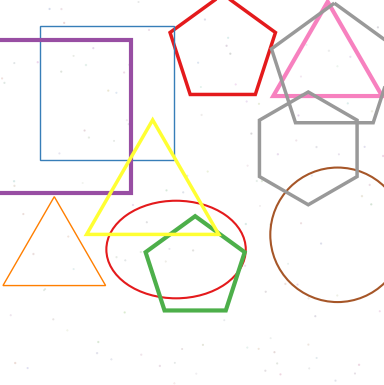[{"shape": "oval", "thickness": 1.5, "radius": 0.91, "center": [0.457, 0.352]}, {"shape": "pentagon", "thickness": 2.5, "radius": 0.72, "center": [0.579, 0.871]}, {"shape": "square", "thickness": 1, "radius": 0.87, "center": [0.277, 0.758]}, {"shape": "pentagon", "thickness": 3, "radius": 0.68, "center": [0.507, 0.303]}, {"shape": "square", "thickness": 3, "radius": 0.99, "center": [0.143, 0.697]}, {"shape": "triangle", "thickness": 1, "radius": 0.77, "center": [0.141, 0.335]}, {"shape": "triangle", "thickness": 2.5, "radius": 0.99, "center": [0.397, 0.49]}, {"shape": "circle", "thickness": 1.5, "radius": 0.87, "center": [0.877, 0.39]}, {"shape": "triangle", "thickness": 3, "radius": 0.82, "center": [0.851, 0.832]}, {"shape": "hexagon", "thickness": 2.5, "radius": 0.73, "center": [0.801, 0.615]}, {"shape": "pentagon", "thickness": 2.5, "radius": 0.86, "center": [0.868, 0.82]}]